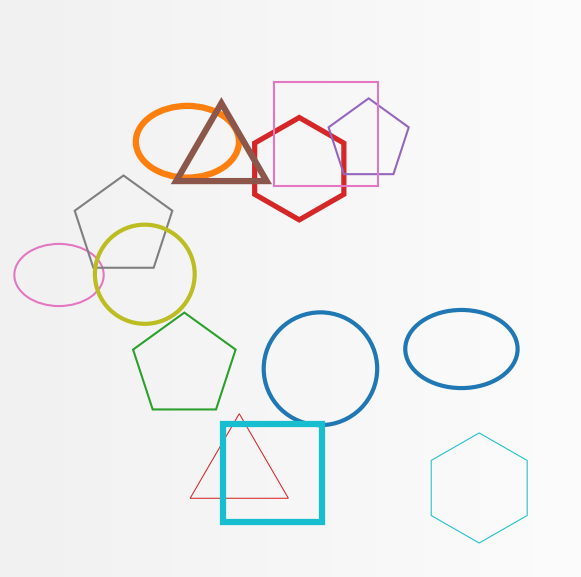[{"shape": "circle", "thickness": 2, "radius": 0.49, "center": [0.551, 0.361]}, {"shape": "oval", "thickness": 2, "radius": 0.48, "center": [0.794, 0.395]}, {"shape": "oval", "thickness": 3, "radius": 0.44, "center": [0.322, 0.754]}, {"shape": "pentagon", "thickness": 1, "radius": 0.46, "center": [0.317, 0.365]}, {"shape": "hexagon", "thickness": 2.5, "radius": 0.44, "center": [0.515, 0.707]}, {"shape": "triangle", "thickness": 0.5, "radius": 0.49, "center": [0.412, 0.185]}, {"shape": "pentagon", "thickness": 1, "radius": 0.36, "center": [0.634, 0.756]}, {"shape": "triangle", "thickness": 3, "radius": 0.45, "center": [0.381, 0.73]}, {"shape": "oval", "thickness": 1, "radius": 0.38, "center": [0.102, 0.523]}, {"shape": "square", "thickness": 1, "radius": 0.45, "center": [0.561, 0.767]}, {"shape": "pentagon", "thickness": 1, "radius": 0.44, "center": [0.212, 0.607]}, {"shape": "circle", "thickness": 2, "radius": 0.43, "center": [0.249, 0.524]}, {"shape": "hexagon", "thickness": 0.5, "radius": 0.48, "center": [0.824, 0.154]}, {"shape": "square", "thickness": 3, "radius": 0.43, "center": [0.469, 0.18]}]